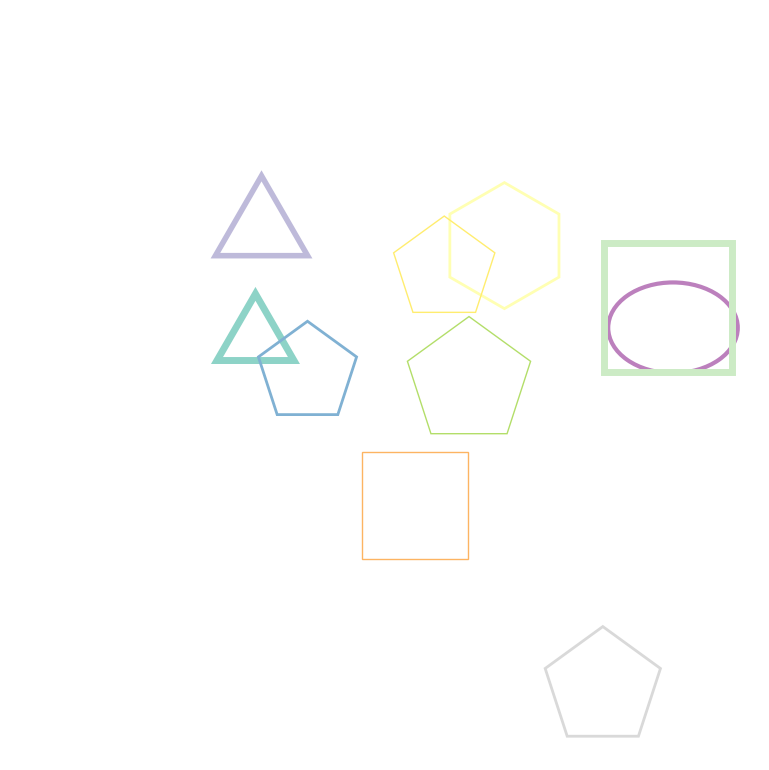[{"shape": "triangle", "thickness": 2.5, "radius": 0.29, "center": [0.332, 0.561]}, {"shape": "hexagon", "thickness": 1, "radius": 0.41, "center": [0.655, 0.681]}, {"shape": "triangle", "thickness": 2, "radius": 0.35, "center": [0.34, 0.703]}, {"shape": "pentagon", "thickness": 1, "radius": 0.34, "center": [0.399, 0.516]}, {"shape": "square", "thickness": 0.5, "radius": 0.35, "center": [0.539, 0.344]}, {"shape": "pentagon", "thickness": 0.5, "radius": 0.42, "center": [0.609, 0.505]}, {"shape": "pentagon", "thickness": 1, "radius": 0.39, "center": [0.783, 0.108]}, {"shape": "oval", "thickness": 1.5, "radius": 0.42, "center": [0.874, 0.574]}, {"shape": "square", "thickness": 2.5, "radius": 0.42, "center": [0.868, 0.601]}, {"shape": "pentagon", "thickness": 0.5, "radius": 0.35, "center": [0.577, 0.65]}]